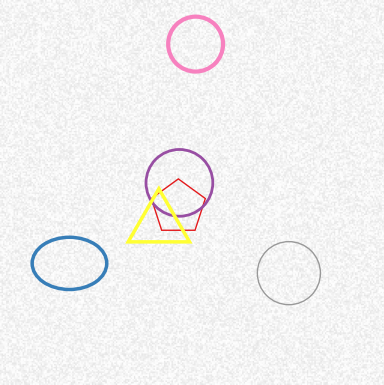[{"shape": "pentagon", "thickness": 1, "radius": 0.37, "center": [0.463, 0.462]}, {"shape": "oval", "thickness": 2.5, "radius": 0.48, "center": [0.18, 0.316]}, {"shape": "circle", "thickness": 2, "radius": 0.43, "center": [0.466, 0.525]}, {"shape": "triangle", "thickness": 2.5, "radius": 0.46, "center": [0.413, 0.418]}, {"shape": "circle", "thickness": 3, "radius": 0.36, "center": [0.508, 0.885]}, {"shape": "circle", "thickness": 1, "radius": 0.41, "center": [0.75, 0.29]}]